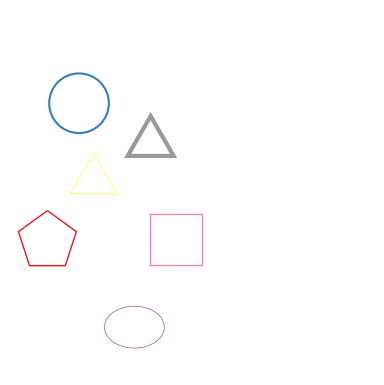[{"shape": "pentagon", "thickness": 1, "radius": 0.4, "center": [0.123, 0.374]}, {"shape": "circle", "thickness": 1.5, "radius": 0.39, "center": [0.205, 0.732]}, {"shape": "oval", "thickness": 0.5, "radius": 0.39, "center": [0.349, 0.15]}, {"shape": "triangle", "thickness": 0.5, "radius": 0.35, "center": [0.243, 0.532]}, {"shape": "square", "thickness": 1, "radius": 0.33, "center": [0.457, 0.377]}, {"shape": "triangle", "thickness": 3, "radius": 0.34, "center": [0.391, 0.63]}]